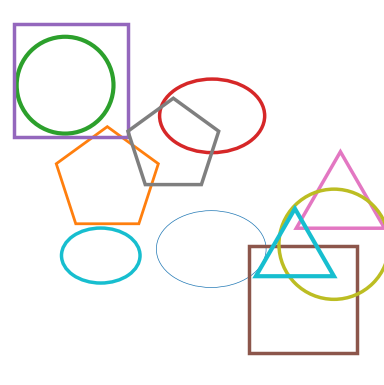[{"shape": "oval", "thickness": 0.5, "radius": 0.71, "center": [0.549, 0.353]}, {"shape": "pentagon", "thickness": 2, "radius": 0.7, "center": [0.279, 0.532]}, {"shape": "circle", "thickness": 3, "radius": 0.63, "center": [0.169, 0.779]}, {"shape": "oval", "thickness": 2.5, "radius": 0.68, "center": [0.551, 0.699]}, {"shape": "square", "thickness": 2.5, "radius": 0.74, "center": [0.185, 0.792]}, {"shape": "square", "thickness": 2.5, "radius": 0.7, "center": [0.788, 0.222]}, {"shape": "triangle", "thickness": 2.5, "radius": 0.66, "center": [0.884, 0.473]}, {"shape": "pentagon", "thickness": 2.5, "radius": 0.62, "center": [0.45, 0.621]}, {"shape": "circle", "thickness": 2.5, "radius": 0.72, "center": [0.868, 0.366]}, {"shape": "oval", "thickness": 2.5, "radius": 0.51, "center": [0.262, 0.336]}, {"shape": "triangle", "thickness": 3, "radius": 0.59, "center": [0.766, 0.341]}]